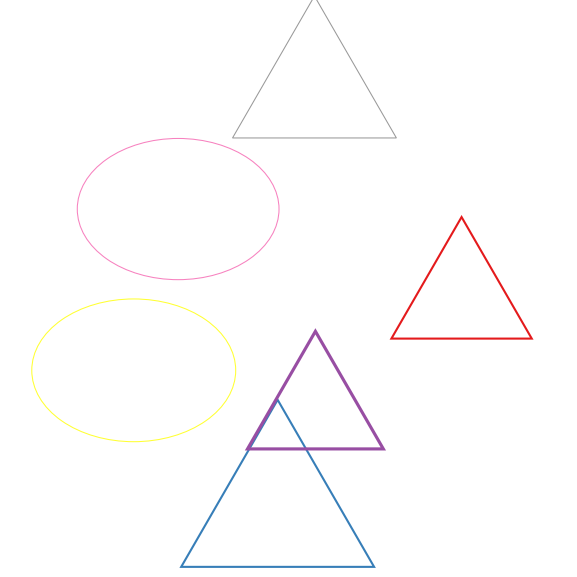[{"shape": "triangle", "thickness": 1, "radius": 0.7, "center": [0.799, 0.483]}, {"shape": "triangle", "thickness": 1, "radius": 0.96, "center": [0.481, 0.114]}, {"shape": "triangle", "thickness": 1.5, "radius": 0.68, "center": [0.546, 0.29]}, {"shape": "oval", "thickness": 0.5, "radius": 0.88, "center": [0.232, 0.358]}, {"shape": "oval", "thickness": 0.5, "radius": 0.87, "center": [0.308, 0.637]}, {"shape": "triangle", "thickness": 0.5, "radius": 0.82, "center": [0.545, 0.842]}]